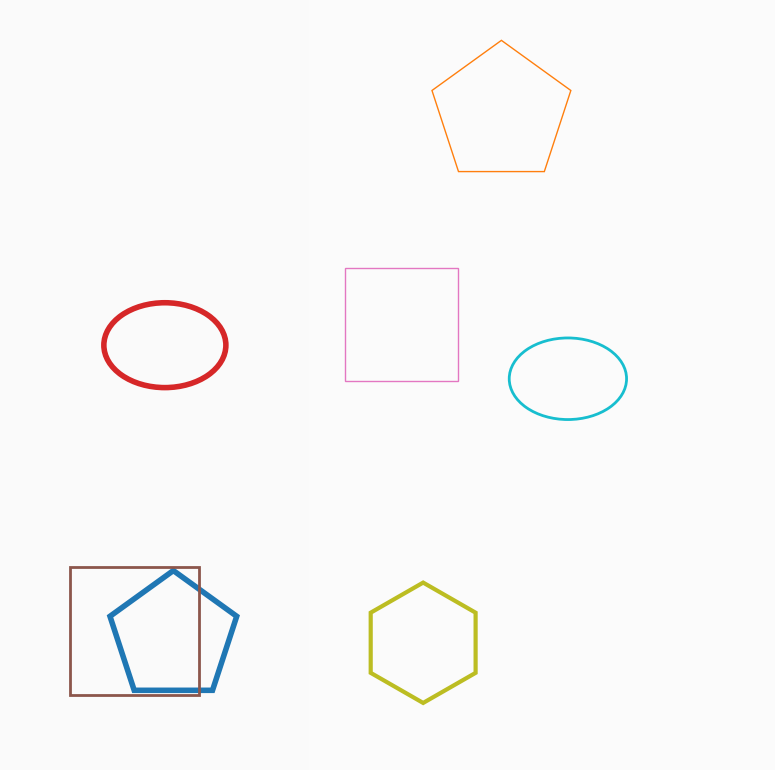[{"shape": "pentagon", "thickness": 2, "radius": 0.43, "center": [0.224, 0.173]}, {"shape": "pentagon", "thickness": 0.5, "radius": 0.47, "center": [0.647, 0.853]}, {"shape": "oval", "thickness": 2, "radius": 0.39, "center": [0.213, 0.552]}, {"shape": "square", "thickness": 1, "radius": 0.41, "center": [0.174, 0.18]}, {"shape": "square", "thickness": 0.5, "radius": 0.36, "center": [0.518, 0.579]}, {"shape": "hexagon", "thickness": 1.5, "radius": 0.39, "center": [0.546, 0.165]}, {"shape": "oval", "thickness": 1, "radius": 0.38, "center": [0.733, 0.508]}]